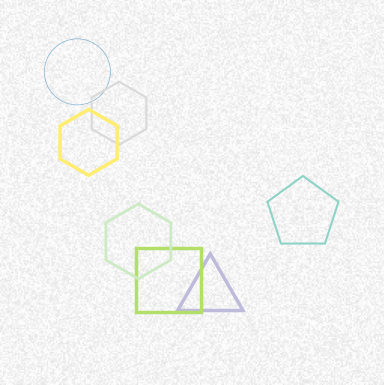[{"shape": "pentagon", "thickness": 1.5, "radius": 0.49, "center": [0.787, 0.446]}, {"shape": "triangle", "thickness": 2.5, "radius": 0.49, "center": [0.546, 0.243]}, {"shape": "circle", "thickness": 0.5, "radius": 0.43, "center": [0.201, 0.813]}, {"shape": "square", "thickness": 2.5, "radius": 0.42, "center": [0.438, 0.273]}, {"shape": "hexagon", "thickness": 1.5, "radius": 0.41, "center": [0.309, 0.706]}, {"shape": "hexagon", "thickness": 2, "radius": 0.49, "center": [0.359, 0.373]}, {"shape": "hexagon", "thickness": 2.5, "radius": 0.43, "center": [0.23, 0.63]}]